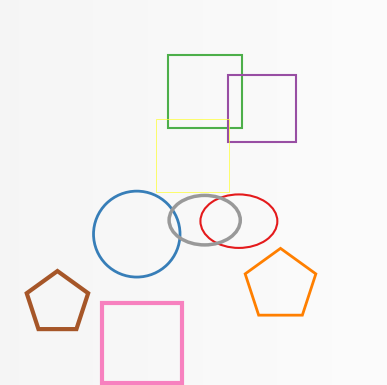[{"shape": "oval", "thickness": 1.5, "radius": 0.5, "center": [0.616, 0.426]}, {"shape": "circle", "thickness": 2, "radius": 0.56, "center": [0.353, 0.392]}, {"shape": "square", "thickness": 1.5, "radius": 0.47, "center": [0.529, 0.763]}, {"shape": "square", "thickness": 1.5, "radius": 0.44, "center": [0.676, 0.718]}, {"shape": "pentagon", "thickness": 2, "radius": 0.48, "center": [0.724, 0.259]}, {"shape": "square", "thickness": 0.5, "radius": 0.47, "center": [0.498, 0.595]}, {"shape": "pentagon", "thickness": 3, "radius": 0.42, "center": [0.148, 0.213]}, {"shape": "square", "thickness": 3, "radius": 0.52, "center": [0.365, 0.109]}, {"shape": "oval", "thickness": 2.5, "radius": 0.46, "center": [0.528, 0.428]}]